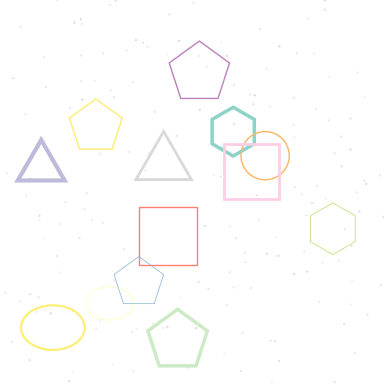[{"shape": "hexagon", "thickness": 2.5, "radius": 0.32, "center": [0.606, 0.658]}, {"shape": "oval", "thickness": 0.5, "radius": 0.31, "center": [0.285, 0.212]}, {"shape": "triangle", "thickness": 3, "radius": 0.35, "center": [0.107, 0.566]}, {"shape": "square", "thickness": 1, "radius": 0.37, "center": [0.436, 0.387]}, {"shape": "pentagon", "thickness": 0.5, "radius": 0.34, "center": [0.361, 0.266]}, {"shape": "circle", "thickness": 1, "radius": 0.31, "center": [0.689, 0.596]}, {"shape": "hexagon", "thickness": 0.5, "radius": 0.34, "center": [0.864, 0.406]}, {"shape": "square", "thickness": 2, "radius": 0.36, "center": [0.654, 0.554]}, {"shape": "triangle", "thickness": 2, "radius": 0.42, "center": [0.425, 0.575]}, {"shape": "pentagon", "thickness": 1, "radius": 0.41, "center": [0.518, 0.811]}, {"shape": "pentagon", "thickness": 2.5, "radius": 0.41, "center": [0.461, 0.115]}, {"shape": "pentagon", "thickness": 1, "radius": 0.36, "center": [0.249, 0.671]}, {"shape": "oval", "thickness": 1.5, "radius": 0.41, "center": [0.137, 0.149]}]